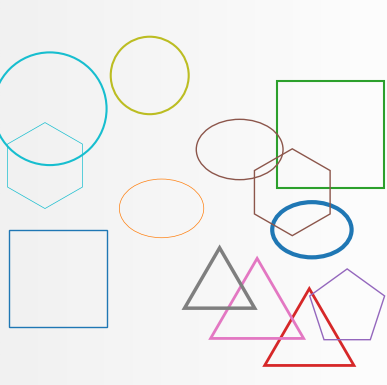[{"shape": "oval", "thickness": 3, "radius": 0.51, "center": [0.805, 0.403]}, {"shape": "square", "thickness": 1, "radius": 0.63, "center": [0.149, 0.276]}, {"shape": "oval", "thickness": 0.5, "radius": 0.54, "center": [0.417, 0.459]}, {"shape": "square", "thickness": 1.5, "radius": 0.69, "center": [0.852, 0.65]}, {"shape": "triangle", "thickness": 2, "radius": 0.66, "center": [0.798, 0.117]}, {"shape": "pentagon", "thickness": 1, "radius": 0.51, "center": [0.896, 0.2]}, {"shape": "hexagon", "thickness": 1, "radius": 0.56, "center": [0.754, 0.501]}, {"shape": "oval", "thickness": 1, "radius": 0.56, "center": [0.618, 0.612]}, {"shape": "triangle", "thickness": 2, "radius": 0.69, "center": [0.664, 0.19]}, {"shape": "triangle", "thickness": 2.5, "radius": 0.52, "center": [0.567, 0.252]}, {"shape": "circle", "thickness": 1.5, "radius": 0.5, "center": [0.386, 0.804]}, {"shape": "circle", "thickness": 1.5, "radius": 0.73, "center": [0.129, 0.718]}, {"shape": "hexagon", "thickness": 0.5, "radius": 0.56, "center": [0.116, 0.57]}]